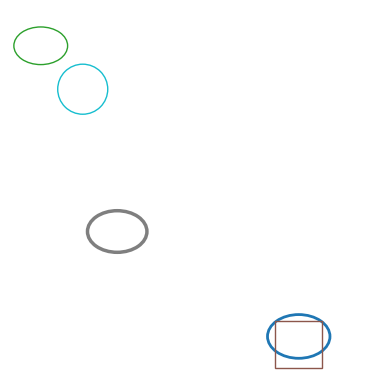[{"shape": "oval", "thickness": 2, "radius": 0.41, "center": [0.776, 0.126]}, {"shape": "oval", "thickness": 1, "radius": 0.35, "center": [0.106, 0.881]}, {"shape": "square", "thickness": 1, "radius": 0.3, "center": [0.776, 0.105]}, {"shape": "oval", "thickness": 2.5, "radius": 0.39, "center": [0.304, 0.399]}, {"shape": "circle", "thickness": 1, "radius": 0.32, "center": [0.215, 0.768]}]